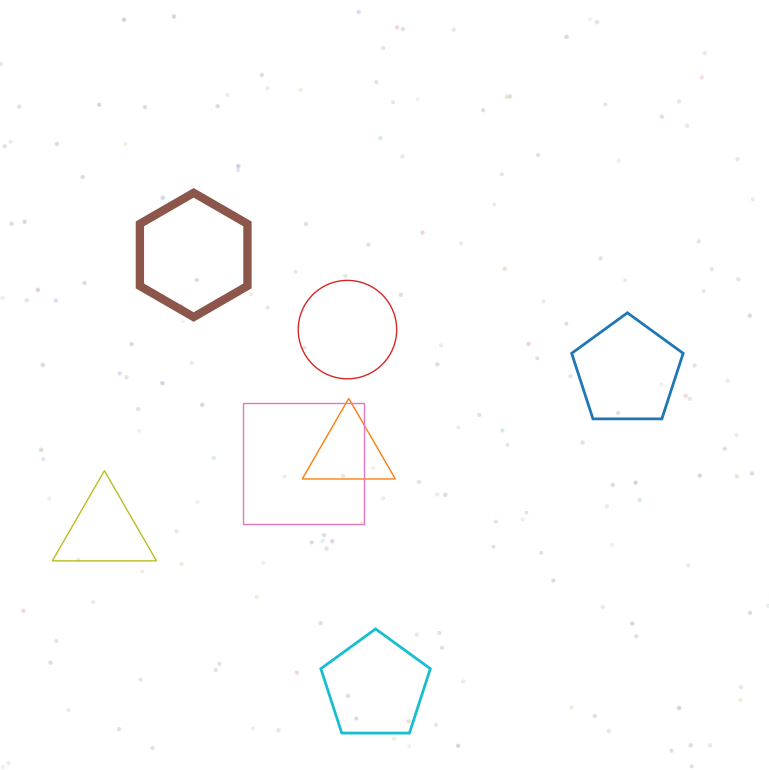[{"shape": "pentagon", "thickness": 1, "radius": 0.38, "center": [0.815, 0.518]}, {"shape": "triangle", "thickness": 0.5, "radius": 0.35, "center": [0.453, 0.413]}, {"shape": "circle", "thickness": 0.5, "radius": 0.32, "center": [0.451, 0.572]}, {"shape": "hexagon", "thickness": 3, "radius": 0.4, "center": [0.252, 0.669]}, {"shape": "square", "thickness": 0.5, "radius": 0.39, "center": [0.394, 0.398]}, {"shape": "triangle", "thickness": 0.5, "radius": 0.39, "center": [0.136, 0.311]}, {"shape": "pentagon", "thickness": 1, "radius": 0.37, "center": [0.488, 0.108]}]